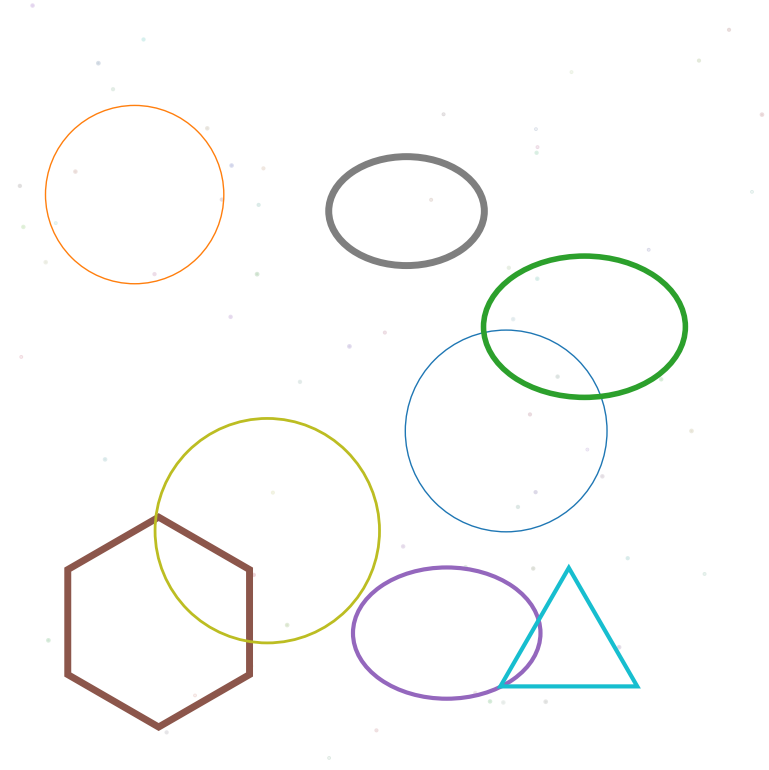[{"shape": "circle", "thickness": 0.5, "radius": 0.65, "center": [0.657, 0.44]}, {"shape": "circle", "thickness": 0.5, "radius": 0.58, "center": [0.175, 0.747]}, {"shape": "oval", "thickness": 2, "radius": 0.66, "center": [0.759, 0.576]}, {"shape": "oval", "thickness": 1.5, "radius": 0.61, "center": [0.58, 0.178]}, {"shape": "hexagon", "thickness": 2.5, "radius": 0.68, "center": [0.206, 0.192]}, {"shape": "oval", "thickness": 2.5, "radius": 0.51, "center": [0.528, 0.726]}, {"shape": "circle", "thickness": 1, "radius": 0.73, "center": [0.347, 0.311]}, {"shape": "triangle", "thickness": 1.5, "radius": 0.51, "center": [0.739, 0.16]}]